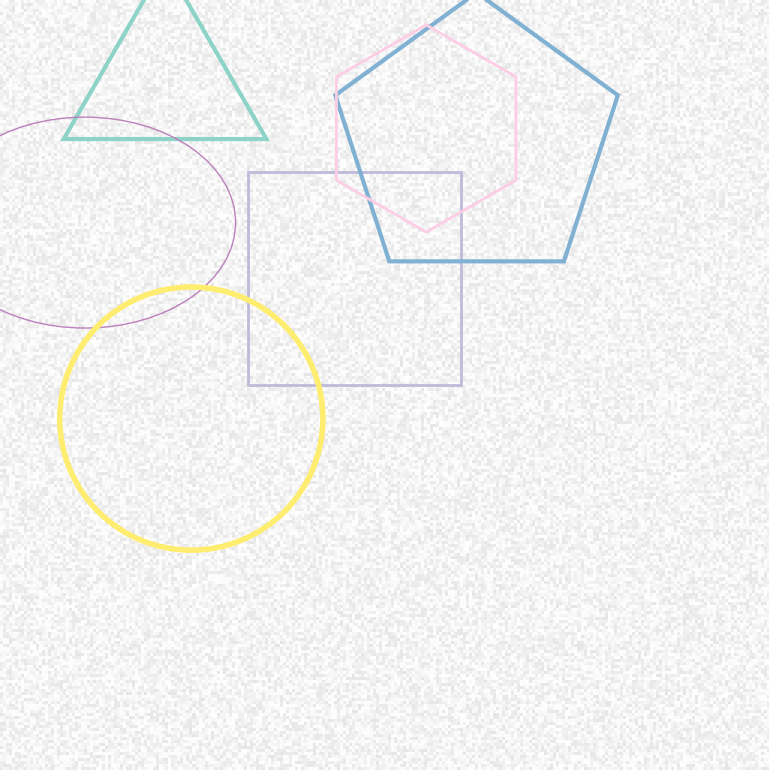[{"shape": "triangle", "thickness": 1.5, "radius": 0.76, "center": [0.214, 0.895]}, {"shape": "square", "thickness": 1, "radius": 0.69, "center": [0.46, 0.638]}, {"shape": "pentagon", "thickness": 1.5, "radius": 0.96, "center": [0.619, 0.817]}, {"shape": "hexagon", "thickness": 1, "radius": 0.67, "center": [0.553, 0.833]}, {"shape": "oval", "thickness": 0.5, "radius": 0.98, "center": [0.11, 0.711]}, {"shape": "circle", "thickness": 2, "radius": 0.85, "center": [0.248, 0.456]}]